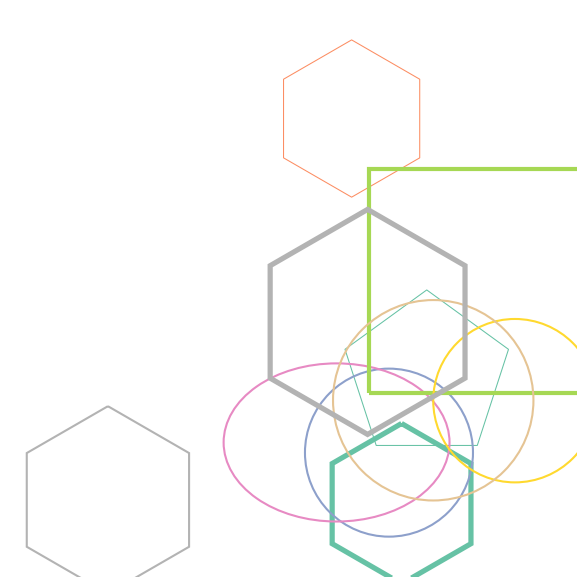[{"shape": "pentagon", "thickness": 0.5, "radius": 0.74, "center": [0.739, 0.348]}, {"shape": "hexagon", "thickness": 2.5, "radius": 0.69, "center": [0.695, 0.127]}, {"shape": "hexagon", "thickness": 0.5, "radius": 0.68, "center": [0.609, 0.794]}, {"shape": "circle", "thickness": 1, "radius": 0.73, "center": [0.674, 0.215]}, {"shape": "oval", "thickness": 1, "radius": 0.98, "center": [0.583, 0.233]}, {"shape": "square", "thickness": 2, "radius": 0.97, "center": [0.832, 0.512]}, {"shape": "circle", "thickness": 1, "radius": 0.71, "center": [0.892, 0.305]}, {"shape": "circle", "thickness": 1, "radius": 0.87, "center": [0.75, 0.306]}, {"shape": "hexagon", "thickness": 1, "radius": 0.81, "center": [0.187, 0.133]}, {"shape": "hexagon", "thickness": 2.5, "radius": 0.97, "center": [0.637, 0.442]}]